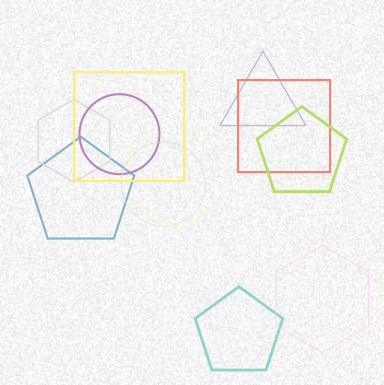[{"shape": "pentagon", "thickness": 2, "radius": 0.6, "center": [0.621, 0.136]}, {"shape": "hexagon", "thickness": 0.5, "radius": 0.71, "center": [0.457, 0.544]}, {"shape": "triangle", "thickness": 1, "radius": 0.64, "center": [0.683, 0.738]}, {"shape": "square", "thickness": 1.5, "radius": 0.6, "center": [0.739, 0.672]}, {"shape": "pentagon", "thickness": 1.5, "radius": 0.73, "center": [0.21, 0.499]}, {"shape": "pentagon", "thickness": 2, "radius": 0.61, "center": [0.784, 0.601]}, {"shape": "hexagon", "thickness": 0.5, "radius": 0.7, "center": [0.837, 0.224]}, {"shape": "hexagon", "thickness": 1, "radius": 0.54, "center": [0.192, 0.634]}, {"shape": "circle", "thickness": 1.5, "radius": 0.52, "center": [0.31, 0.651]}, {"shape": "circle", "thickness": 0.5, "radius": 0.55, "center": [0.425, 0.522]}, {"shape": "square", "thickness": 1.5, "radius": 0.71, "center": [0.335, 0.671]}]